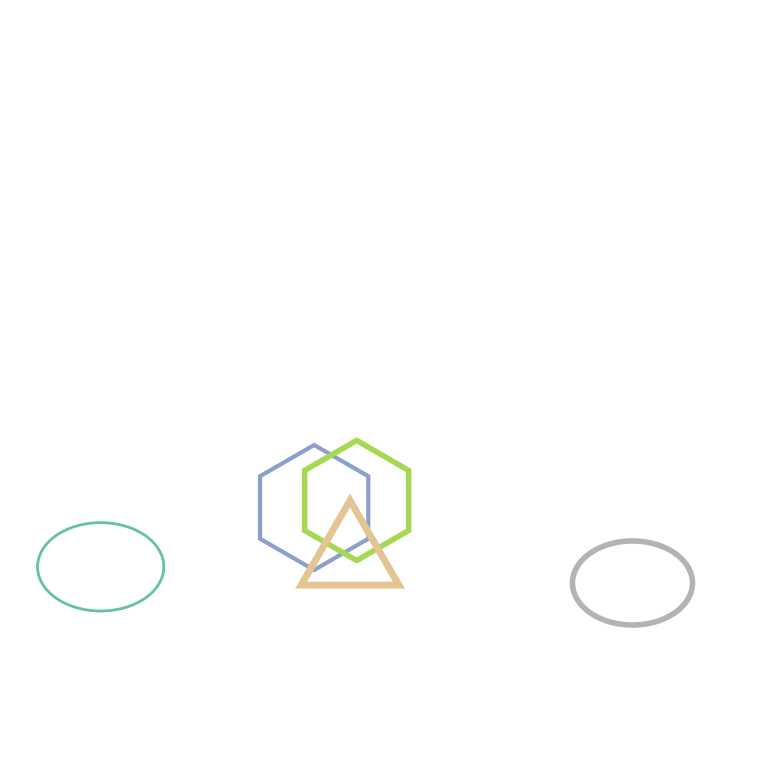[{"shape": "oval", "thickness": 1, "radius": 0.41, "center": [0.131, 0.264]}, {"shape": "hexagon", "thickness": 1.5, "radius": 0.41, "center": [0.408, 0.341]}, {"shape": "hexagon", "thickness": 2, "radius": 0.39, "center": [0.463, 0.35]}, {"shape": "triangle", "thickness": 2.5, "radius": 0.37, "center": [0.455, 0.277]}, {"shape": "oval", "thickness": 2, "radius": 0.39, "center": [0.821, 0.243]}]